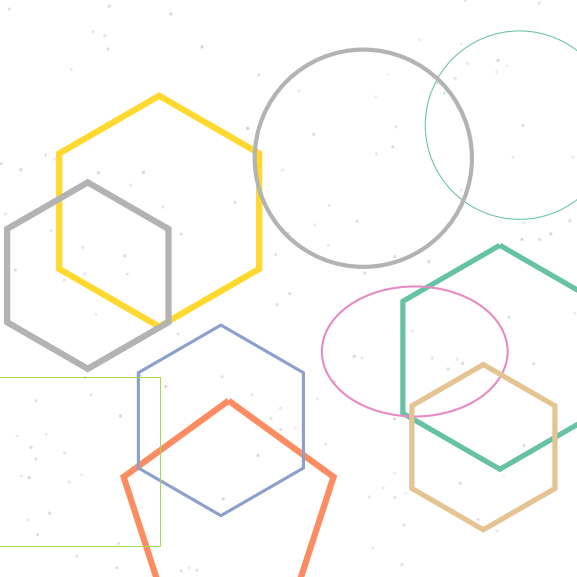[{"shape": "circle", "thickness": 0.5, "radius": 0.82, "center": [0.899, 0.782]}, {"shape": "hexagon", "thickness": 2.5, "radius": 0.97, "center": [0.866, 0.38]}, {"shape": "pentagon", "thickness": 3, "radius": 0.96, "center": [0.396, 0.114]}, {"shape": "hexagon", "thickness": 1.5, "radius": 0.83, "center": [0.383, 0.271]}, {"shape": "oval", "thickness": 1, "radius": 0.8, "center": [0.718, 0.391]}, {"shape": "square", "thickness": 0.5, "radius": 0.73, "center": [0.13, 0.2]}, {"shape": "hexagon", "thickness": 3, "radius": 1.0, "center": [0.276, 0.633]}, {"shape": "hexagon", "thickness": 2.5, "radius": 0.72, "center": [0.837, 0.225]}, {"shape": "circle", "thickness": 2, "radius": 0.94, "center": [0.629, 0.725]}, {"shape": "hexagon", "thickness": 3, "radius": 0.81, "center": [0.152, 0.522]}]